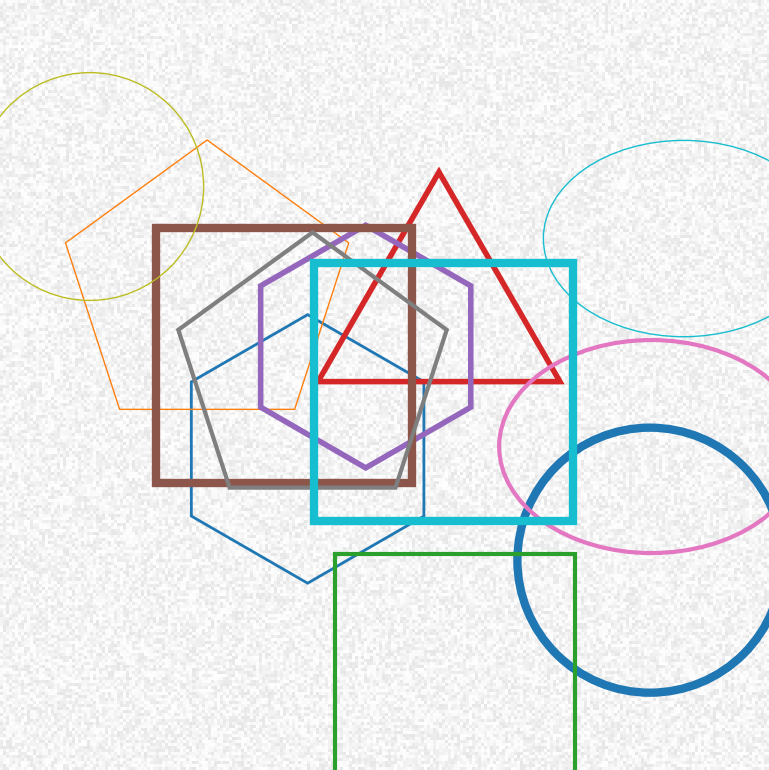[{"shape": "circle", "thickness": 3, "radius": 0.86, "center": [0.844, 0.273]}, {"shape": "hexagon", "thickness": 1, "radius": 0.87, "center": [0.4, 0.417]}, {"shape": "pentagon", "thickness": 0.5, "radius": 0.97, "center": [0.269, 0.625]}, {"shape": "square", "thickness": 1.5, "radius": 0.78, "center": [0.591, 0.125]}, {"shape": "triangle", "thickness": 2, "radius": 0.91, "center": [0.57, 0.595]}, {"shape": "hexagon", "thickness": 2, "radius": 0.79, "center": [0.475, 0.55]}, {"shape": "square", "thickness": 3, "radius": 0.83, "center": [0.369, 0.539]}, {"shape": "oval", "thickness": 1.5, "radius": 0.99, "center": [0.846, 0.42]}, {"shape": "pentagon", "thickness": 1.5, "radius": 0.92, "center": [0.406, 0.515]}, {"shape": "circle", "thickness": 0.5, "radius": 0.74, "center": [0.117, 0.758]}, {"shape": "square", "thickness": 3, "radius": 0.84, "center": [0.576, 0.491]}, {"shape": "oval", "thickness": 0.5, "radius": 0.91, "center": [0.888, 0.69]}]